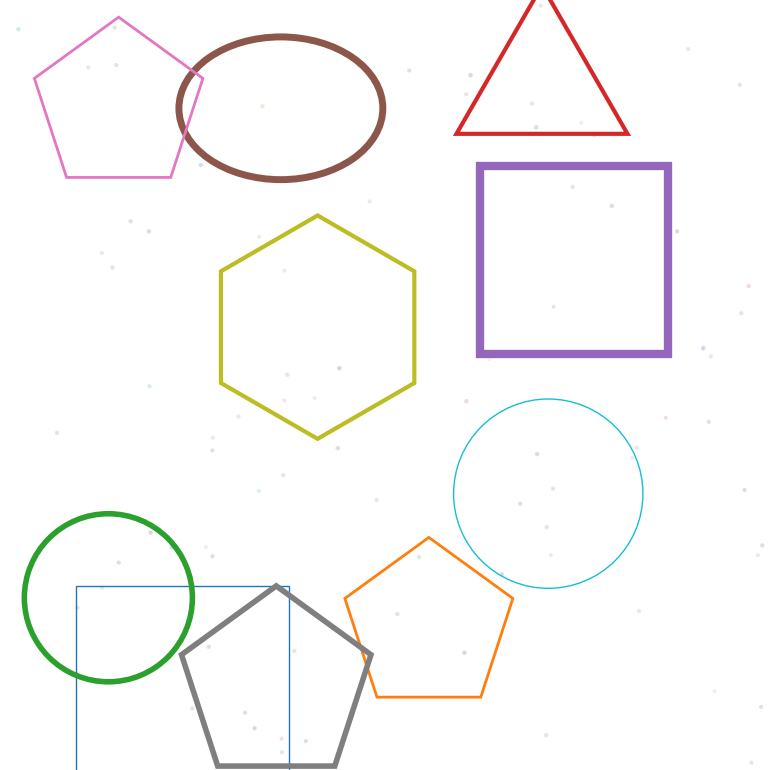[{"shape": "square", "thickness": 0.5, "radius": 0.69, "center": [0.237, 0.1]}, {"shape": "pentagon", "thickness": 1, "radius": 0.57, "center": [0.557, 0.187]}, {"shape": "circle", "thickness": 2, "radius": 0.55, "center": [0.141, 0.224]}, {"shape": "triangle", "thickness": 1.5, "radius": 0.64, "center": [0.704, 0.89]}, {"shape": "square", "thickness": 3, "radius": 0.61, "center": [0.745, 0.662]}, {"shape": "oval", "thickness": 2.5, "radius": 0.66, "center": [0.365, 0.859]}, {"shape": "pentagon", "thickness": 1, "radius": 0.58, "center": [0.154, 0.863]}, {"shape": "pentagon", "thickness": 2, "radius": 0.65, "center": [0.359, 0.11]}, {"shape": "hexagon", "thickness": 1.5, "radius": 0.73, "center": [0.412, 0.575]}, {"shape": "circle", "thickness": 0.5, "radius": 0.61, "center": [0.712, 0.359]}]